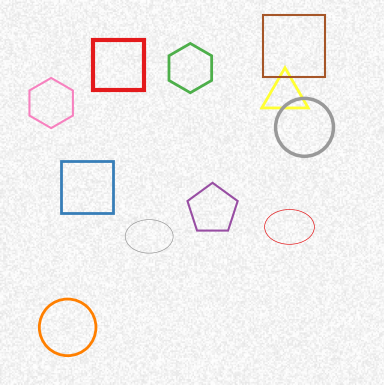[{"shape": "square", "thickness": 3, "radius": 0.33, "center": [0.307, 0.831]}, {"shape": "oval", "thickness": 0.5, "radius": 0.32, "center": [0.752, 0.411]}, {"shape": "square", "thickness": 2, "radius": 0.34, "center": [0.225, 0.514]}, {"shape": "hexagon", "thickness": 2, "radius": 0.32, "center": [0.494, 0.823]}, {"shape": "pentagon", "thickness": 1.5, "radius": 0.34, "center": [0.552, 0.457]}, {"shape": "circle", "thickness": 2, "radius": 0.37, "center": [0.176, 0.15]}, {"shape": "triangle", "thickness": 2, "radius": 0.35, "center": [0.74, 0.754]}, {"shape": "square", "thickness": 1.5, "radius": 0.4, "center": [0.763, 0.881]}, {"shape": "hexagon", "thickness": 1.5, "radius": 0.33, "center": [0.133, 0.732]}, {"shape": "circle", "thickness": 2.5, "radius": 0.38, "center": [0.791, 0.669]}, {"shape": "oval", "thickness": 0.5, "radius": 0.31, "center": [0.388, 0.386]}]